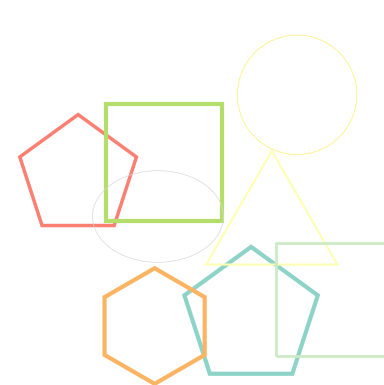[{"shape": "pentagon", "thickness": 3, "radius": 0.91, "center": [0.652, 0.177]}, {"shape": "triangle", "thickness": 1.5, "radius": 0.98, "center": [0.706, 0.411]}, {"shape": "pentagon", "thickness": 2.5, "radius": 0.8, "center": [0.203, 0.543]}, {"shape": "hexagon", "thickness": 3, "radius": 0.75, "center": [0.402, 0.153]}, {"shape": "square", "thickness": 3, "radius": 0.76, "center": [0.426, 0.578]}, {"shape": "oval", "thickness": 0.5, "radius": 0.85, "center": [0.41, 0.438]}, {"shape": "square", "thickness": 2, "radius": 0.74, "center": [0.864, 0.222]}, {"shape": "circle", "thickness": 0.5, "radius": 0.78, "center": [0.772, 0.754]}]